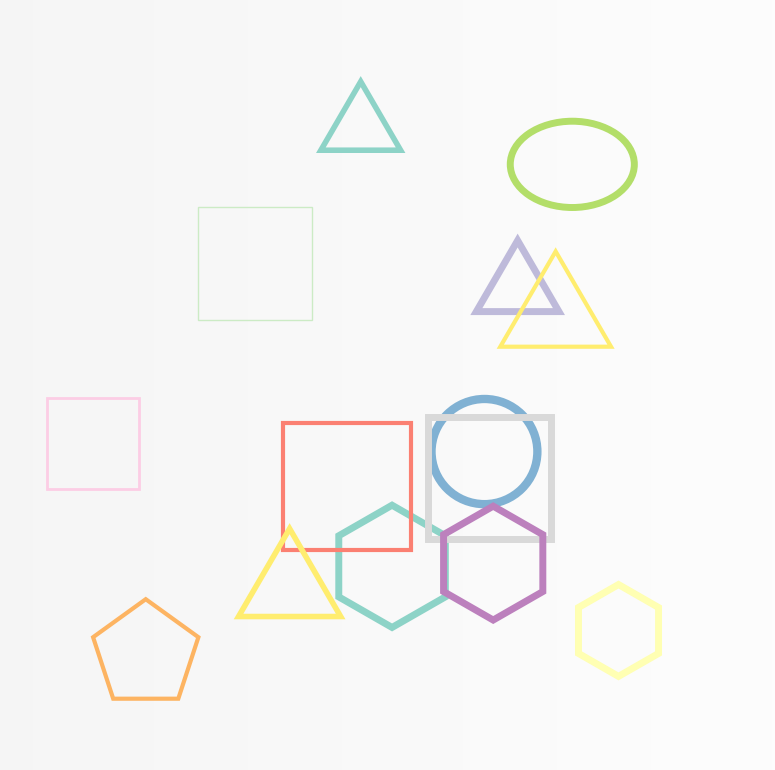[{"shape": "hexagon", "thickness": 2.5, "radius": 0.4, "center": [0.506, 0.265]}, {"shape": "triangle", "thickness": 2, "radius": 0.3, "center": [0.465, 0.835]}, {"shape": "hexagon", "thickness": 2.5, "radius": 0.3, "center": [0.798, 0.181]}, {"shape": "triangle", "thickness": 2.5, "radius": 0.31, "center": [0.668, 0.626]}, {"shape": "square", "thickness": 1.5, "radius": 0.41, "center": [0.448, 0.368]}, {"shape": "circle", "thickness": 3, "radius": 0.34, "center": [0.625, 0.414]}, {"shape": "pentagon", "thickness": 1.5, "radius": 0.36, "center": [0.188, 0.15]}, {"shape": "oval", "thickness": 2.5, "radius": 0.4, "center": [0.738, 0.787]}, {"shape": "square", "thickness": 1, "radius": 0.3, "center": [0.12, 0.424]}, {"shape": "square", "thickness": 2.5, "radius": 0.4, "center": [0.632, 0.379]}, {"shape": "hexagon", "thickness": 2.5, "radius": 0.37, "center": [0.636, 0.269]}, {"shape": "square", "thickness": 0.5, "radius": 0.37, "center": [0.329, 0.657]}, {"shape": "triangle", "thickness": 2, "radius": 0.38, "center": [0.374, 0.237]}, {"shape": "triangle", "thickness": 1.5, "radius": 0.41, "center": [0.717, 0.591]}]